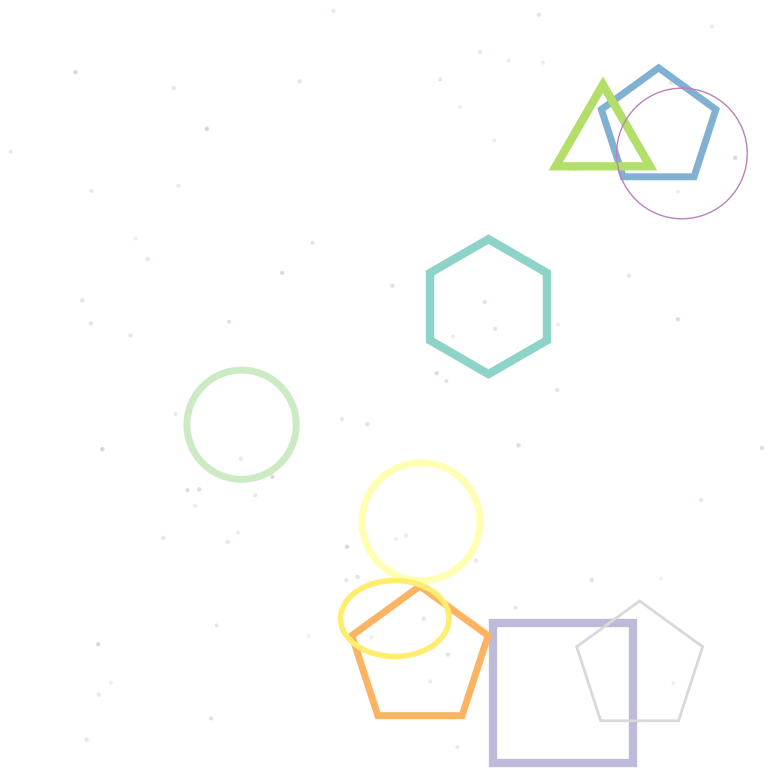[{"shape": "hexagon", "thickness": 3, "radius": 0.44, "center": [0.634, 0.602]}, {"shape": "circle", "thickness": 2.5, "radius": 0.38, "center": [0.547, 0.322]}, {"shape": "square", "thickness": 3, "radius": 0.46, "center": [0.731, 0.1]}, {"shape": "pentagon", "thickness": 2.5, "radius": 0.39, "center": [0.855, 0.834]}, {"shape": "pentagon", "thickness": 2.5, "radius": 0.47, "center": [0.545, 0.146]}, {"shape": "triangle", "thickness": 3, "radius": 0.35, "center": [0.783, 0.819]}, {"shape": "pentagon", "thickness": 1, "radius": 0.43, "center": [0.831, 0.134]}, {"shape": "circle", "thickness": 0.5, "radius": 0.42, "center": [0.886, 0.801]}, {"shape": "circle", "thickness": 2.5, "radius": 0.35, "center": [0.314, 0.448]}, {"shape": "oval", "thickness": 2, "radius": 0.35, "center": [0.513, 0.197]}]